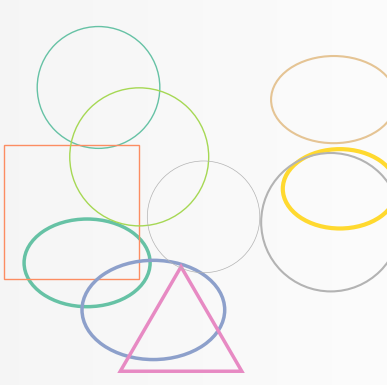[{"shape": "circle", "thickness": 1, "radius": 0.79, "center": [0.254, 0.773]}, {"shape": "oval", "thickness": 2.5, "radius": 0.81, "center": [0.225, 0.317]}, {"shape": "square", "thickness": 1, "radius": 0.87, "center": [0.185, 0.449]}, {"shape": "oval", "thickness": 2.5, "radius": 0.92, "center": [0.396, 0.195]}, {"shape": "triangle", "thickness": 2.5, "radius": 0.9, "center": [0.467, 0.126]}, {"shape": "circle", "thickness": 1, "radius": 0.9, "center": [0.359, 0.593]}, {"shape": "oval", "thickness": 3, "radius": 0.74, "center": [0.877, 0.51]}, {"shape": "oval", "thickness": 1.5, "radius": 0.81, "center": [0.861, 0.741]}, {"shape": "circle", "thickness": 1.5, "radius": 0.9, "center": [0.854, 0.423]}, {"shape": "circle", "thickness": 0.5, "radius": 0.73, "center": [0.525, 0.437]}]